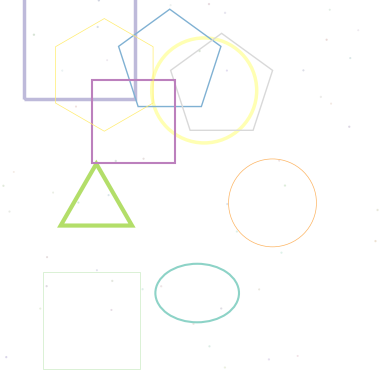[{"shape": "oval", "thickness": 1.5, "radius": 0.54, "center": [0.512, 0.239]}, {"shape": "circle", "thickness": 2.5, "radius": 0.68, "center": [0.53, 0.765]}, {"shape": "square", "thickness": 2.5, "radius": 0.72, "center": [0.206, 0.885]}, {"shape": "pentagon", "thickness": 1, "radius": 0.7, "center": [0.441, 0.836]}, {"shape": "circle", "thickness": 0.5, "radius": 0.57, "center": [0.708, 0.473]}, {"shape": "triangle", "thickness": 3, "radius": 0.53, "center": [0.25, 0.468]}, {"shape": "pentagon", "thickness": 1, "radius": 0.7, "center": [0.576, 0.774]}, {"shape": "square", "thickness": 1.5, "radius": 0.54, "center": [0.347, 0.685]}, {"shape": "square", "thickness": 0.5, "radius": 0.63, "center": [0.237, 0.168]}, {"shape": "hexagon", "thickness": 0.5, "radius": 0.73, "center": [0.271, 0.806]}]